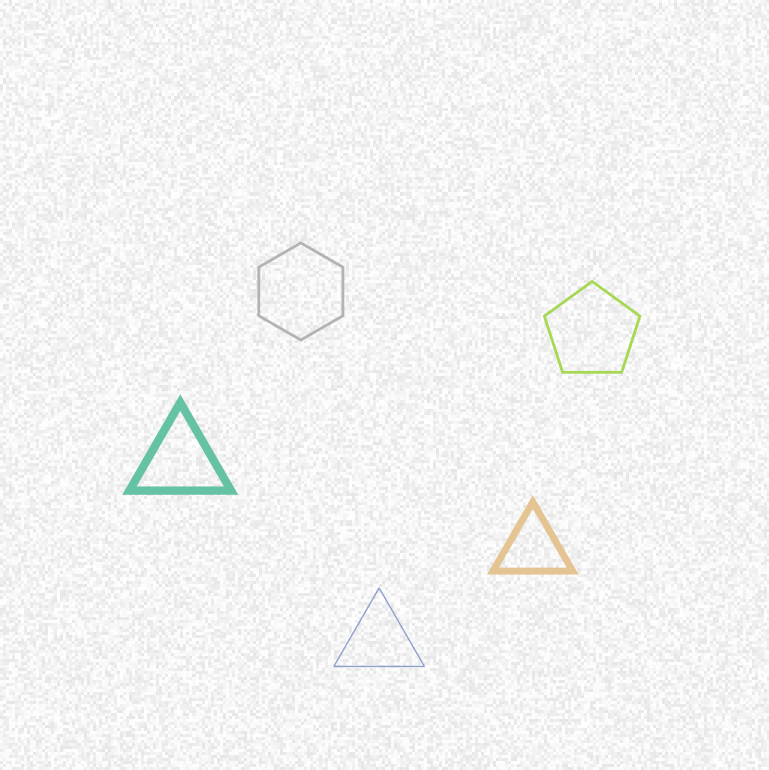[{"shape": "triangle", "thickness": 3, "radius": 0.38, "center": [0.234, 0.401]}, {"shape": "triangle", "thickness": 0.5, "radius": 0.34, "center": [0.492, 0.168]}, {"shape": "pentagon", "thickness": 1, "radius": 0.33, "center": [0.769, 0.569]}, {"shape": "triangle", "thickness": 2.5, "radius": 0.3, "center": [0.692, 0.288]}, {"shape": "hexagon", "thickness": 1, "radius": 0.32, "center": [0.391, 0.621]}]